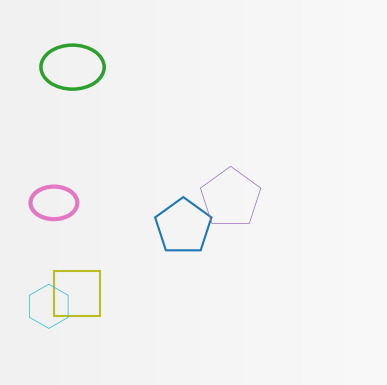[{"shape": "pentagon", "thickness": 1.5, "radius": 0.38, "center": [0.473, 0.412]}, {"shape": "oval", "thickness": 2.5, "radius": 0.41, "center": [0.187, 0.826]}, {"shape": "pentagon", "thickness": 0.5, "radius": 0.41, "center": [0.595, 0.486]}, {"shape": "oval", "thickness": 3, "radius": 0.3, "center": [0.139, 0.473]}, {"shape": "square", "thickness": 1.5, "radius": 0.3, "center": [0.199, 0.237]}, {"shape": "hexagon", "thickness": 0.5, "radius": 0.29, "center": [0.126, 0.204]}]